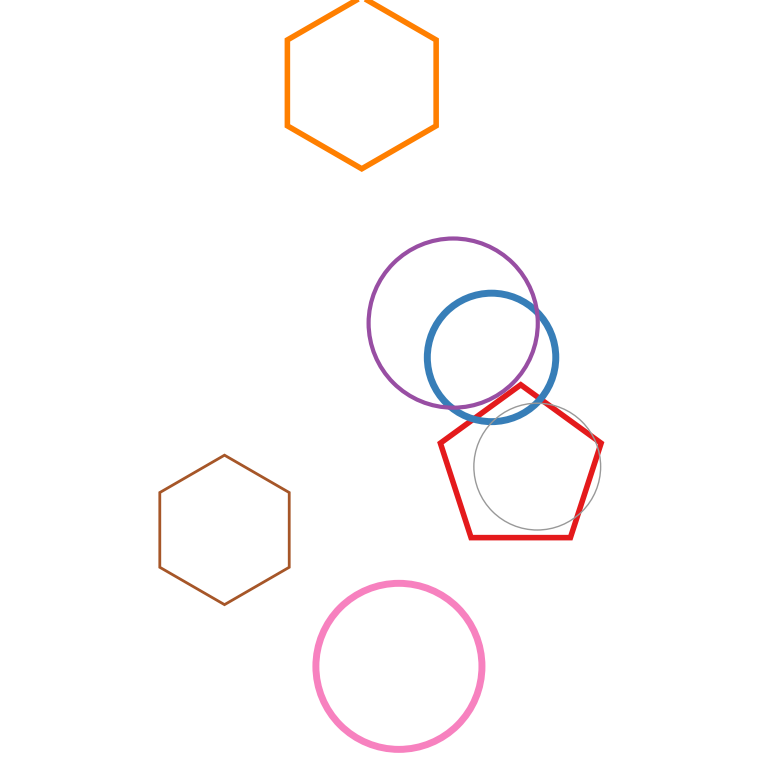[{"shape": "pentagon", "thickness": 2, "radius": 0.55, "center": [0.676, 0.391]}, {"shape": "circle", "thickness": 2.5, "radius": 0.42, "center": [0.638, 0.536]}, {"shape": "circle", "thickness": 1.5, "radius": 0.55, "center": [0.589, 0.58]}, {"shape": "hexagon", "thickness": 2, "radius": 0.56, "center": [0.47, 0.892]}, {"shape": "hexagon", "thickness": 1, "radius": 0.49, "center": [0.292, 0.312]}, {"shape": "circle", "thickness": 2.5, "radius": 0.54, "center": [0.518, 0.135]}, {"shape": "circle", "thickness": 0.5, "radius": 0.41, "center": [0.698, 0.394]}]